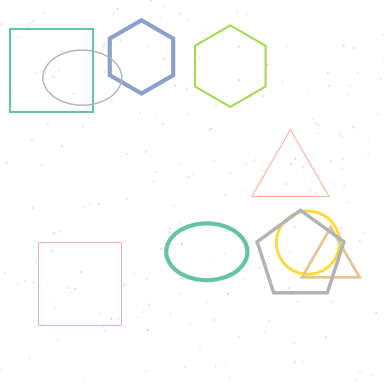[{"shape": "oval", "thickness": 3, "radius": 0.53, "center": [0.537, 0.346]}, {"shape": "square", "thickness": 1.5, "radius": 0.54, "center": [0.134, 0.818]}, {"shape": "triangle", "thickness": 0.5, "radius": 0.58, "center": [0.754, 0.548]}, {"shape": "hexagon", "thickness": 3, "radius": 0.48, "center": [0.367, 0.852]}, {"shape": "square", "thickness": 0.5, "radius": 0.54, "center": [0.207, 0.264]}, {"shape": "hexagon", "thickness": 1.5, "radius": 0.53, "center": [0.598, 0.828]}, {"shape": "circle", "thickness": 2, "radius": 0.41, "center": [0.8, 0.37]}, {"shape": "triangle", "thickness": 2, "radius": 0.43, "center": [0.859, 0.323]}, {"shape": "oval", "thickness": 1, "radius": 0.51, "center": [0.214, 0.798]}, {"shape": "pentagon", "thickness": 2.5, "radius": 0.59, "center": [0.781, 0.335]}]